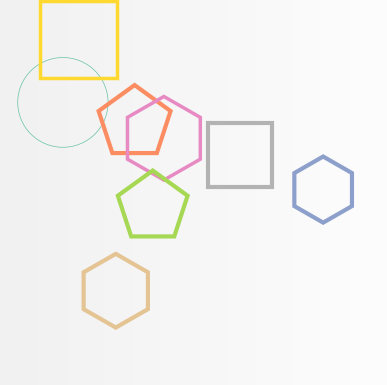[{"shape": "circle", "thickness": 0.5, "radius": 0.58, "center": [0.162, 0.734]}, {"shape": "pentagon", "thickness": 3, "radius": 0.49, "center": [0.347, 0.681]}, {"shape": "hexagon", "thickness": 3, "radius": 0.43, "center": [0.834, 0.508]}, {"shape": "hexagon", "thickness": 2.5, "radius": 0.54, "center": [0.423, 0.641]}, {"shape": "pentagon", "thickness": 3, "radius": 0.47, "center": [0.394, 0.462]}, {"shape": "square", "thickness": 2.5, "radius": 0.5, "center": [0.203, 0.897]}, {"shape": "hexagon", "thickness": 3, "radius": 0.48, "center": [0.299, 0.245]}, {"shape": "square", "thickness": 3, "radius": 0.42, "center": [0.619, 0.598]}]